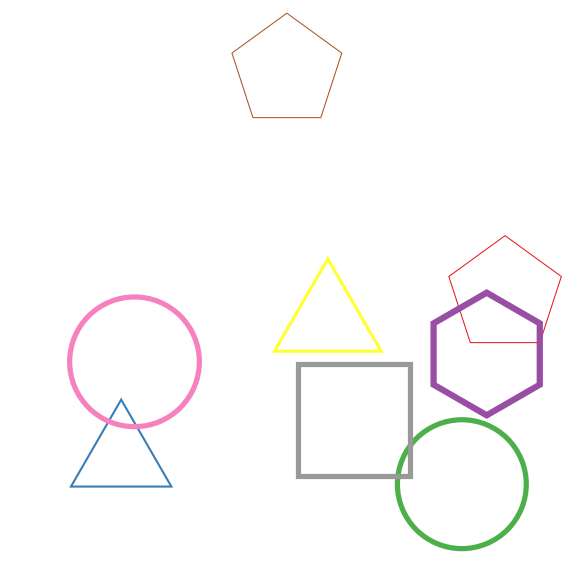[{"shape": "pentagon", "thickness": 0.5, "radius": 0.51, "center": [0.875, 0.489]}, {"shape": "triangle", "thickness": 1, "radius": 0.5, "center": [0.21, 0.207]}, {"shape": "circle", "thickness": 2.5, "radius": 0.56, "center": [0.8, 0.161]}, {"shape": "hexagon", "thickness": 3, "radius": 0.53, "center": [0.843, 0.386]}, {"shape": "triangle", "thickness": 1.5, "radius": 0.53, "center": [0.568, 0.444]}, {"shape": "pentagon", "thickness": 0.5, "radius": 0.5, "center": [0.497, 0.876]}, {"shape": "circle", "thickness": 2.5, "radius": 0.56, "center": [0.233, 0.373]}, {"shape": "square", "thickness": 2.5, "radius": 0.49, "center": [0.613, 0.271]}]